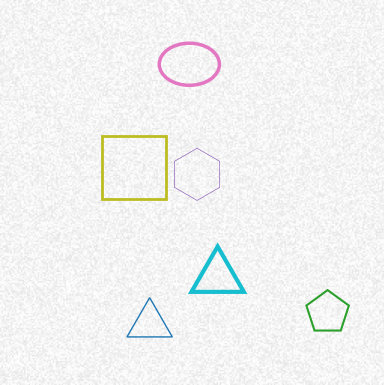[{"shape": "triangle", "thickness": 1, "radius": 0.34, "center": [0.389, 0.159]}, {"shape": "pentagon", "thickness": 1.5, "radius": 0.29, "center": [0.851, 0.188]}, {"shape": "hexagon", "thickness": 0.5, "radius": 0.34, "center": [0.512, 0.547]}, {"shape": "oval", "thickness": 2.5, "radius": 0.39, "center": [0.492, 0.833]}, {"shape": "square", "thickness": 2, "radius": 0.41, "center": [0.348, 0.565]}, {"shape": "triangle", "thickness": 3, "radius": 0.39, "center": [0.565, 0.281]}]